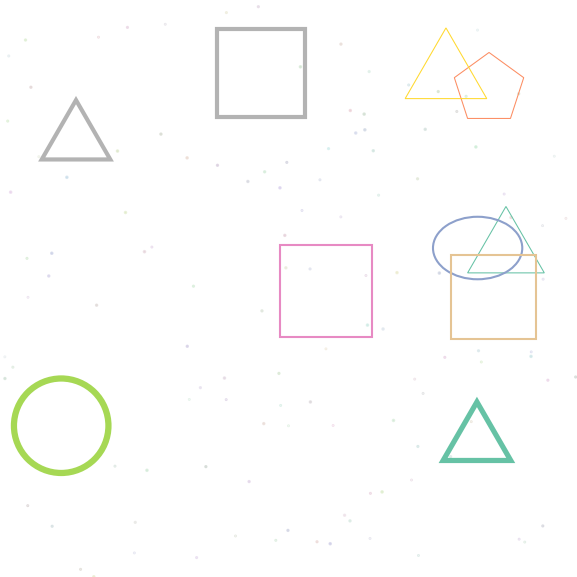[{"shape": "triangle", "thickness": 0.5, "radius": 0.38, "center": [0.876, 0.565]}, {"shape": "triangle", "thickness": 2.5, "radius": 0.34, "center": [0.826, 0.236]}, {"shape": "pentagon", "thickness": 0.5, "radius": 0.32, "center": [0.847, 0.845]}, {"shape": "oval", "thickness": 1, "radius": 0.39, "center": [0.827, 0.57]}, {"shape": "square", "thickness": 1, "radius": 0.4, "center": [0.565, 0.495]}, {"shape": "circle", "thickness": 3, "radius": 0.41, "center": [0.106, 0.262]}, {"shape": "triangle", "thickness": 0.5, "radius": 0.41, "center": [0.772, 0.869]}, {"shape": "square", "thickness": 1, "radius": 0.36, "center": [0.854, 0.485]}, {"shape": "square", "thickness": 2, "radius": 0.38, "center": [0.453, 0.873]}, {"shape": "triangle", "thickness": 2, "radius": 0.34, "center": [0.132, 0.757]}]